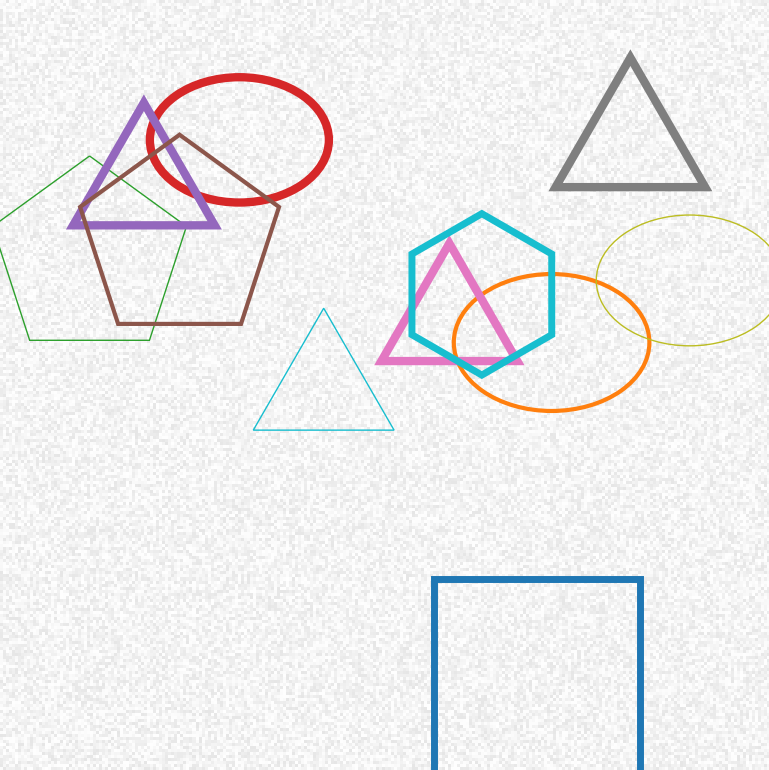[{"shape": "square", "thickness": 2.5, "radius": 0.67, "center": [0.698, 0.115]}, {"shape": "oval", "thickness": 1.5, "radius": 0.64, "center": [0.716, 0.555]}, {"shape": "pentagon", "thickness": 0.5, "radius": 0.66, "center": [0.116, 0.665]}, {"shape": "oval", "thickness": 3, "radius": 0.58, "center": [0.311, 0.818]}, {"shape": "triangle", "thickness": 3, "radius": 0.53, "center": [0.187, 0.76]}, {"shape": "pentagon", "thickness": 1.5, "radius": 0.68, "center": [0.233, 0.689]}, {"shape": "triangle", "thickness": 3, "radius": 0.51, "center": [0.584, 0.582]}, {"shape": "triangle", "thickness": 3, "radius": 0.56, "center": [0.819, 0.813]}, {"shape": "oval", "thickness": 0.5, "radius": 0.61, "center": [0.896, 0.636]}, {"shape": "hexagon", "thickness": 2.5, "radius": 0.52, "center": [0.626, 0.618]}, {"shape": "triangle", "thickness": 0.5, "radius": 0.53, "center": [0.42, 0.494]}]